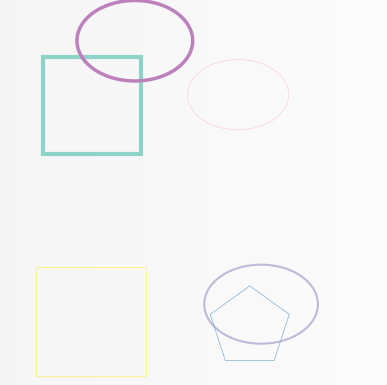[{"shape": "square", "thickness": 3, "radius": 0.63, "center": [0.239, 0.727]}, {"shape": "oval", "thickness": 1.5, "radius": 0.73, "center": [0.674, 0.21]}, {"shape": "pentagon", "thickness": 0.5, "radius": 0.54, "center": [0.644, 0.15]}, {"shape": "oval", "thickness": 0.5, "radius": 0.65, "center": [0.614, 0.754]}, {"shape": "oval", "thickness": 2.5, "radius": 0.75, "center": [0.348, 0.894]}, {"shape": "square", "thickness": 0.5, "radius": 0.71, "center": [0.235, 0.165]}]